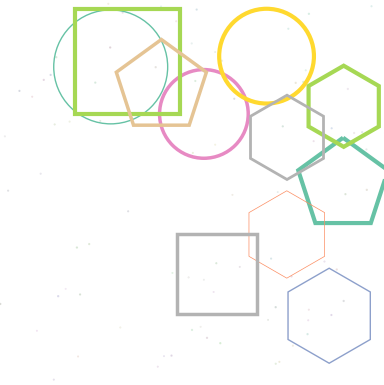[{"shape": "circle", "thickness": 1, "radius": 0.74, "center": [0.288, 0.826]}, {"shape": "pentagon", "thickness": 3, "radius": 0.61, "center": [0.891, 0.52]}, {"shape": "hexagon", "thickness": 0.5, "radius": 0.57, "center": [0.745, 0.391]}, {"shape": "hexagon", "thickness": 1, "radius": 0.62, "center": [0.855, 0.18]}, {"shape": "circle", "thickness": 2.5, "radius": 0.58, "center": [0.53, 0.704]}, {"shape": "hexagon", "thickness": 3, "radius": 0.53, "center": [0.893, 0.724]}, {"shape": "square", "thickness": 3, "radius": 0.68, "center": [0.331, 0.84]}, {"shape": "circle", "thickness": 3, "radius": 0.62, "center": [0.692, 0.854]}, {"shape": "pentagon", "thickness": 2.5, "radius": 0.62, "center": [0.419, 0.774]}, {"shape": "hexagon", "thickness": 2, "radius": 0.55, "center": [0.745, 0.643]}, {"shape": "square", "thickness": 2.5, "radius": 0.52, "center": [0.563, 0.289]}]